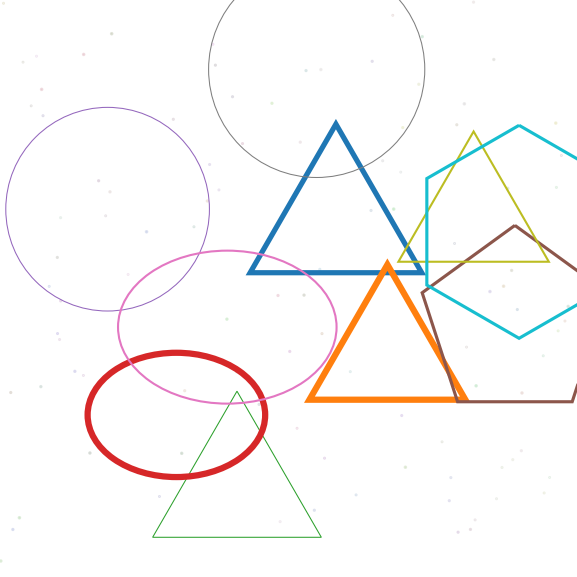[{"shape": "triangle", "thickness": 2.5, "radius": 0.86, "center": [0.582, 0.613]}, {"shape": "triangle", "thickness": 3, "radius": 0.78, "center": [0.671, 0.385]}, {"shape": "triangle", "thickness": 0.5, "radius": 0.84, "center": [0.41, 0.153]}, {"shape": "oval", "thickness": 3, "radius": 0.77, "center": [0.305, 0.281]}, {"shape": "circle", "thickness": 0.5, "radius": 0.88, "center": [0.186, 0.637]}, {"shape": "pentagon", "thickness": 1.5, "radius": 0.84, "center": [0.892, 0.44]}, {"shape": "oval", "thickness": 1, "radius": 0.95, "center": [0.394, 0.433]}, {"shape": "circle", "thickness": 0.5, "radius": 0.94, "center": [0.548, 0.879]}, {"shape": "triangle", "thickness": 1, "radius": 0.75, "center": [0.82, 0.621]}, {"shape": "hexagon", "thickness": 1.5, "radius": 0.92, "center": [0.899, 0.598]}]